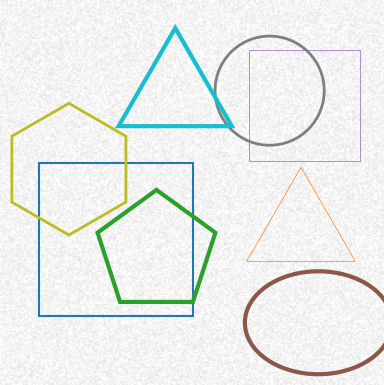[{"shape": "square", "thickness": 1.5, "radius": 1.0, "center": [0.301, 0.378]}, {"shape": "triangle", "thickness": 0.5, "radius": 0.82, "center": [0.782, 0.403]}, {"shape": "pentagon", "thickness": 3, "radius": 0.8, "center": [0.406, 0.346]}, {"shape": "square", "thickness": 0.5, "radius": 0.72, "center": [0.79, 0.726]}, {"shape": "oval", "thickness": 3, "radius": 0.95, "center": [0.827, 0.162]}, {"shape": "circle", "thickness": 2, "radius": 0.71, "center": [0.7, 0.764]}, {"shape": "hexagon", "thickness": 2, "radius": 0.86, "center": [0.179, 0.561]}, {"shape": "triangle", "thickness": 3, "radius": 0.85, "center": [0.455, 0.757]}]